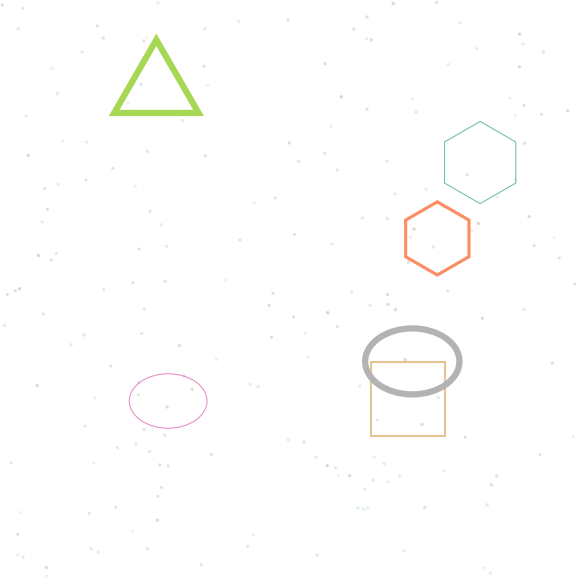[{"shape": "hexagon", "thickness": 0.5, "radius": 0.36, "center": [0.831, 0.718]}, {"shape": "hexagon", "thickness": 1.5, "radius": 0.32, "center": [0.757, 0.586]}, {"shape": "oval", "thickness": 0.5, "radius": 0.34, "center": [0.291, 0.305]}, {"shape": "triangle", "thickness": 3, "radius": 0.42, "center": [0.271, 0.846]}, {"shape": "square", "thickness": 1, "radius": 0.32, "center": [0.707, 0.308]}, {"shape": "oval", "thickness": 3, "radius": 0.41, "center": [0.714, 0.373]}]